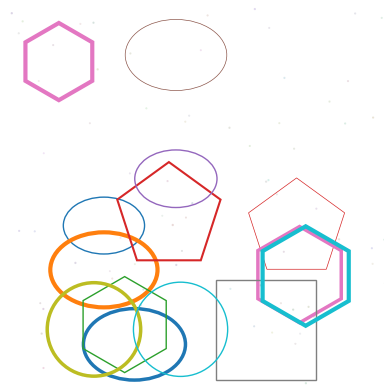[{"shape": "oval", "thickness": 1, "radius": 0.53, "center": [0.27, 0.414]}, {"shape": "oval", "thickness": 2.5, "radius": 0.66, "center": [0.349, 0.106]}, {"shape": "oval", "thickness": 3, "radius": 0.7, "center": [0.27, 0.299]}, {"shape": "hexagon", "thickness": 1, "radius": 0.62, "center": [0.324, 0.157]}, {"shape": "pentagon", "thickness": 1.5, "radius": 0.71, "center": [0.439, 0.438]}, {"shape": "pentagon", "thickness": 0.5, "radius": 0.66, "center": [0.77, 0.407]}, {"shape": "oval", "thickness": 1, "radius": 0.53, "center": [0.457, 0.536]}, {"shape": "oval", "thickness": 0.5, "radius": 0.66, "center": [0.457, 0.857]}, {"shape": "hexagon", "thickness": 3, "radius": 0.5, "center": [0.153, 0.84]}, {"shape": "hexagon", "thickness": 2.5, "radius": 0.63, "center": [0.778, 0.287]}, {"shape": "square", "thickness": 1, "radius": 0.65, "center": [0.691, 0.144]}, {"shape": "circle", "thickness": 2.5, "radius": 0.61, "center": [0.244, 0.144]}, {"shape": "circle", "thickness": 1, "radius": 0.61, "center": [0.469, 0.145]}, {"shape": "hexagon", "thickness": 3, "radius": 0.65, "center": [0.794, 0.283]}]